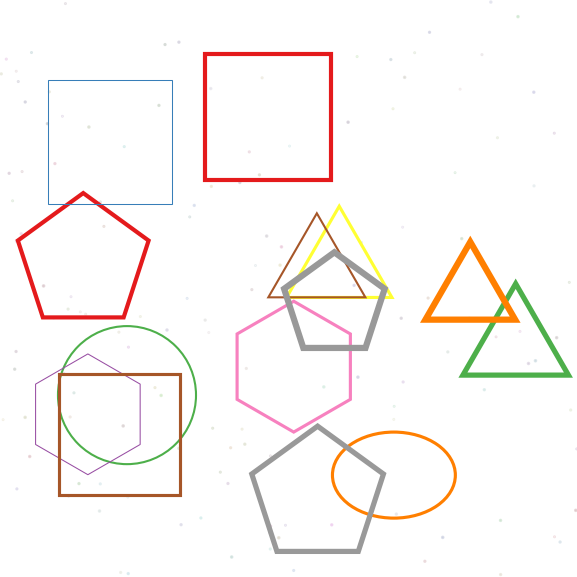[{"shape": "pentagon", "thickness": 2, "radius": 0.6, "center": [0.144, 0.546]}, {"shape": "square", "thickness": 2, "radius": 0.55, "center": [0.464, 0.796]}, {"shape": "square", "thickness": 0.5, "radius": 0.54, "center": [0.191, 0.754]}, {"shape": "triangle", "thickness": 2.5, "radius": 0.53, "center": [0.893, 0.402]}, {"shape": "circle", "thickness": 1, "radius": 0.6, "center": [0.22, 0.315]}, {"shape": "hexagon", "thickness": 0.5, "radius": 0.52, "center": [0.152, 0.282]}, {"shape": "triangle", "thickness": 3, "radius": 0.45, "center": [0.814, 0.49]}, {"shape": "oval", "thickness": 1.5, "radius": 0.53, "center": [0.682, 0.176]}, {"shape": "triangle", "thickness": 1.5, "radius": 0.53, "center": [0.587, 0.537]}, {"shape": "square", "thickness": 1.5, "radius": 0.52, "center": [0.207, 0.246]}, {"shape": "triangle", "thickness": 1, "radius": 0.49, "center": [0.549, 0.533]}, {"shape": "hexagon", "thickness": 1.5, "radius": 0.57, "center": [0.509, 0.364]}, {"shape": "pentagon", "thickness": 2.5, "radius": 0.6, "center": [0.55, 0.141]}, {"shape": "pentagon", "thickness": 3, "radius": 0.46, "center": [0.579, 0.471]}]